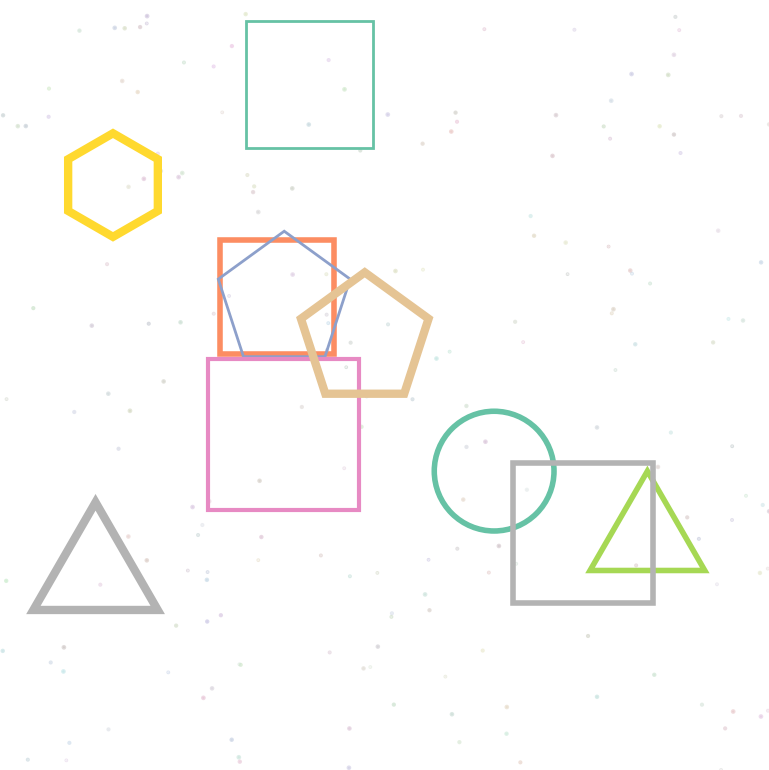[{"shape": "square", "thickness": 1, "radius": 0.41, "center": [0.402, 0.89]}, {"shape": "circle", "thickness": 2, "radius": 0.39, "center": [0.642, 0.388]}, {"shape": "square", "thickness": 2, "radius": 0.37, "center": [0.36, 0.614]}, {"shape": "pentagon", "thickness": 1, "radius": 0.45, "center": [0.369, 0.61]}, {"shape": "square", "thickness": 1.5, "radius": 0.49, "center": [0.368, 0.436]}, {"shape": "triangle", "thickness": 2, "radius": 0.43, "center": [0.841, 0.302]}, {"shape": "hexagon", "thickness": 3, "radius": 0.34, "center": [0.147, 0.76]}, {"shape": "pentagon", "thickness": 3, "radius": 0.44, "center": [0.474, 0.559]}, {"shape": "square", "thickness": 2, "radius": 0.45, "center": [0.757, 0.308]}, {"shape": "triangle", "thickness": 3, "radius": 0.47, "center": [0.124, 0.254]}]